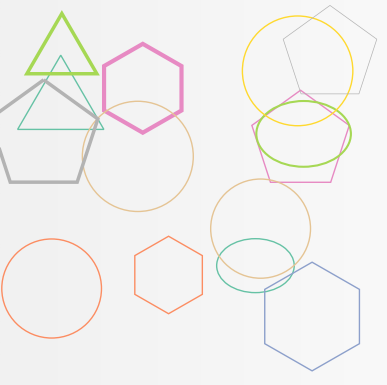[{"shape": "oval", "thickness": 1, "radius": 0.5, "center": [0.659, 0.31]}, {"shape": "triangle", "thickness": 1, "radius": 0.64, "center": [0.157, 0.728]}, {"shape": "hexagon", "thickness": 1, "radius": 0.5, "center": [0.435, 0.286]}, {"shape": "circle", "thickness": 1, "radius": 0.64, "center": [0.133, 0.251]}, {"shape": "hexagon", "thickness": 1, "radius": 0.71, "center": [0.805, 0.178]}, {"shape": "pentagon", "thickness": 1, "radius": 0.66, "center": [0.776, 0.633]}, {"shape": "hexagon", "thickness": 3, "radius": 0.58, "center": [0.368, 0.771]}, {"shape": "oval", "thickness": 1.5, "radius": 0.61, "center": [0.784, 0.652]}, {"shape": "triangle", "thickness": 2.5, "radius": 0.52, "center": [0.16, 0.861]}, {"shape": "circle", "thickness": 1, "radius": 0.71, "center": [0.768, 0.816]}, {"shape": "circle", "thickness": 1, "radius": 0.72, "center": [0.356, 0.594]}, {"shape": "circle", "thickness": 1, "radius": 0.64, "center": [0.673, 0.406]}, {"shape": "pentagon", "thickness": 0.5, "radius": 0.64, "center": [0.852, 0.859]}, {"shape": "pentagon", "thickness": 2.5, "radius": 0.73, "center": [0.113, 0.646]}]